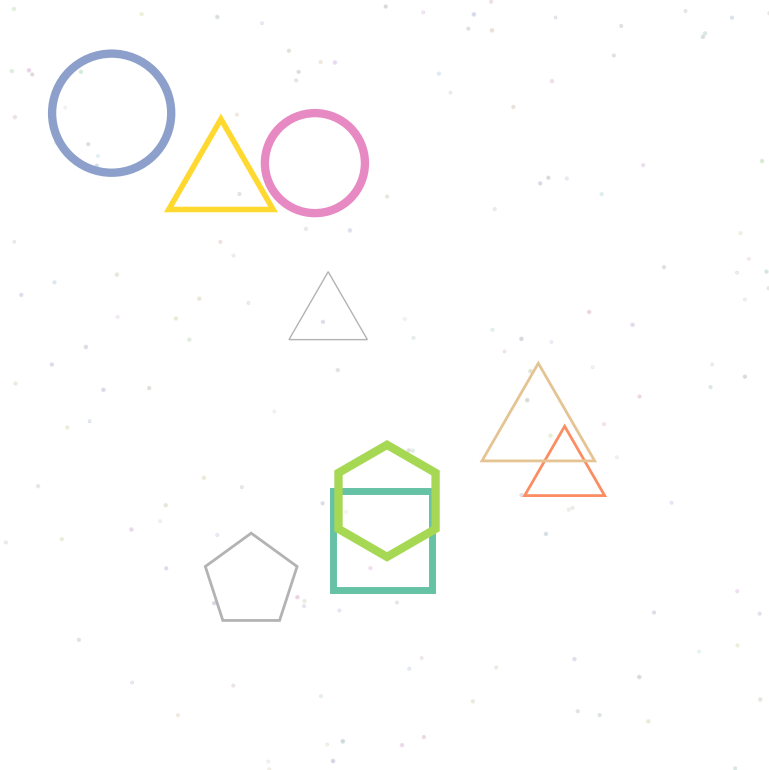[{"shape": "square", "thickness": 2.5, "radius": 0.32, "center": [0.497, 0.298]}, {"shape": "triangle", "thickness": 1, "radius": 0.3, "center": [0.733, 0.386]}, {"shape": "circle", "thickness": 3, "radius": 0.39, "center": [0.145, 0.853]}, {"shape": "circle", "thickness": 3, "radius": 0.32, "center": [0.409, 0.788]}, {"shape": "hexagon", "thickness": 3, "radius": 0.36, "center": [0.503, 0.35]}, {"shape": "triangle", "thickness": 2, "radius": 0.39, "center": [0.287, 0.767]}, {"shape": "triangle", "thickness": 1, "radius": 0.42, "center": [0.699, 0.444]}, {"shape": "triangle", "thickness": 0.5, "radius": 0.29, "center": [0.426, 0.588]}, {"shape": "pentagon", "thickness": 1, "radius": 0.31, "center": [0.326, 0.245]}]